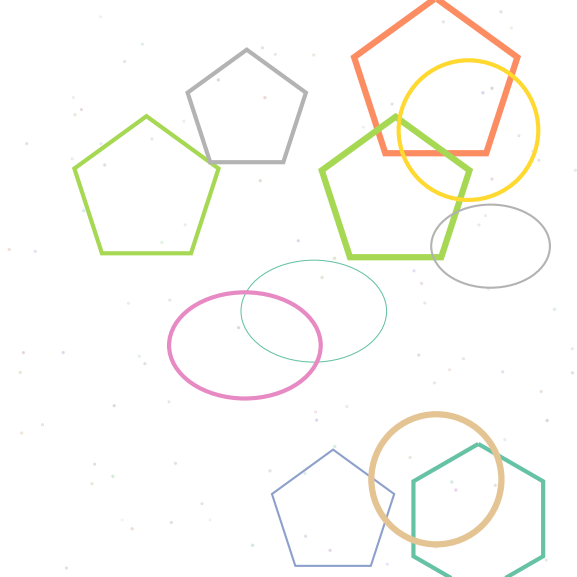[{"shape": "hexagon", "thickness": 2, "radius": 0.65, "center": [0.828, 0.101]}, {"shape": "oval", "thickness": 0.5, "radius": 0.63, "center": [0.543, 0.46]}, {"shape": "pentagon", "thickness": 3, "radius": 0.74, "center": [0.755, 0.854]}, {"shape": "pentagon", "thickness": 1, "radius": 0.56, "center": [0.577, 0.109]}, {"shape": "oval", "thickness": 2, "radius": 0.66, "center": [0.424, 0.401]}, {"shape": "pentagon", "thickness": 3, "radius": 0.67, "center": [0.685, 0.663]}, {"shape": "pentagon", "thickness": 2, "radius": 0.66, "center": [0.254, 0.667]}, {"shape": "circle", "thickness": 2, "radius": 0.6, "center": [0.811, 0.774]}, {"shape": "circle", "thickness": 3, "radius": 0.56, "center": [0.756, 0.169]}, {"shape": "pentagon", "thickness": 2, "radius": 0.54, "center": [0.427, 0.805]}, {"shape": "oval", "thickness": 1, "radius": 0.51, "center": [0.849, 0.573]}]